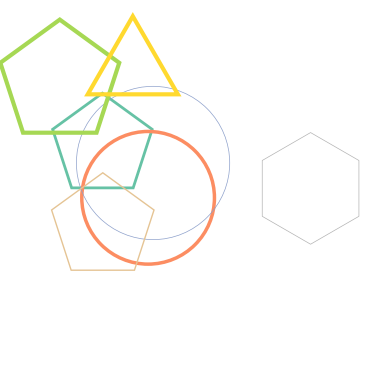[{"shape": "pentagon", "thickness": 2, "radius": 0.68, "center": [0.266, 0.622]}, {"shape": "circle", "thickness": 2.5, "radius": 0.86, "center": [0.385, 0.486]}, {"shape": "circle", "thickness": 0.5, "radius": 1.0, "center": [0.398, 0.577]}, {"shape": "pentagon", "thickness": 3, "radius": 0.81, "center": [0.155, 0.787]}, {"shape": "triangle", "thickness": 3, "radius": 0.68, "center": [0.345, 0.823]}, {"shape": "pentagon", "thickness": 1, "radius": 0.7, "center": [0.267, 0.411]}, {"shape": "hexagon", "thickness": 0.5, "radius": 0.72, "center": [0.807, 0.511]}]